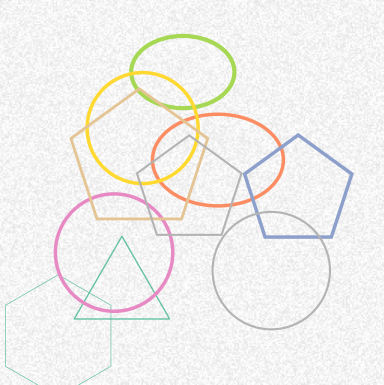[{"shape": "hexagon", "thickness": 0.5, "radius": 0.79, "center": [0.151, 0.128]}, {"shape": "triangle", "thickness": 1, "radius": 0.72, "center": [0.317, 0.243]}, {"shape": "oval", "thickness": 2.5, "radius": 0.85, "center": [0.566, 0.584]}, {"shape": "pentagon", "thickness": 2.5, "radius": 0.73, "center": [0.775, 0.503]}, {"shape": "circle", "thickness": 2.5, "radius": 0.76, "center": [0.296, 0.344]}, {"shape": "oval", "thickness": 3, "radius": 0.67, "center": [0.475, 0.813]}, {"shape": "circle", "thickness": 2.5, "radius": 0.72, "center": [0.37, 0.667]}, {"shape": "pentagon", "thickness": 2, "radius": 0.93, "center": [0.362, 0.583]}, {"shape": "pentagon", "thickness": 1.5, "radius": 0.71, "center": [0.492, 0.506]}, {"shape": "circle", "thickness": 1.5, "radius": 0.76, "center": [0.705, 0.297]}]